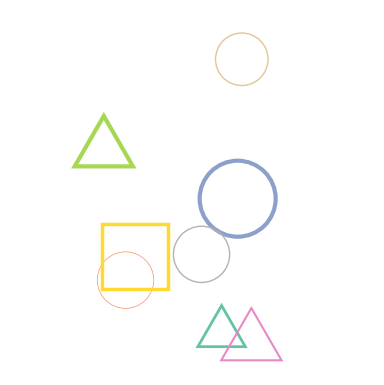[{"shape": "triangle", "thickness": 2, "radius": 0.36, "center": [0.576, 0.135]}, {"shape": "circle", "thickness": 0.5, "radius": 0.37, "center": [0.326, 0.272]}, {"shape": "circle", "thickness": 3, "radius": 0.49, "center": [0.617, 0.484]}, {"shape": "triangle", "thickness": 1.5, "radius": 0.45, "center": [0.653, 0.109]}, {"shape": "triangle", "thickness": 3, "radius": 0.44, "center": [0.27, 0.611]}, {"shape": "square", "thickness": 2.5, "radius": 0.43, "center": [0.352, 0.334]}, {"shape": "circle", "thickness": 1, "radius": 0.34, "center": [0.628, 0.846]}, {"shape": "circle", "thickness": 1, "radius": 0.36, "center": [0.524, 0.339]}]